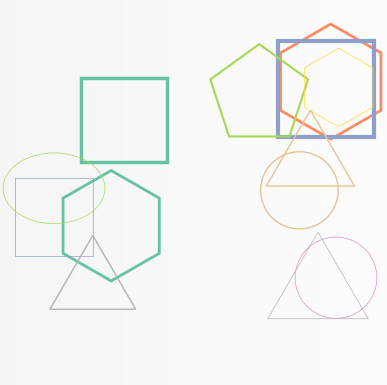[{"shape": "square", "thickness": 2.5, "radius": 0.55, "center": [0.32, 0.688]}, {"shape": "hexagon", "thickness": 2, "radius": 0.72, "center": [0.287, 0.414]}, {"shape": "hexagon", "thickness": 2, "radius": 0.75, "center": [0.853, 0.788]}, {"shape": "square", "thickness": 0.5, "radius": 0.51, "center": [0.139, 0.436]}, {"shape": "square", "thickness": 3, "radius": 0.62, "center": [0.841, 0.769]}, {"shape": "circle", "thickness": 0.5, "radius": 0.53, "center": [0.867, 0.279]}, {"shape": "oval", "thickness": 0.5, "radius": 0.66, "center": [0.139, 0.511]}, {"shape": "pentagon", "thickness": 1.5, "radius": 0.66, "center": [0.669, 0.753]}, {"shape": "hexagon", "thickness": 0.5, "radius": 0.51, "center": [0.874, 0.773]}, {"shape": "circle", "thickness": 1, "radius": 0.5, "center": [0.773, 0.506]}, {"shape": "triangle", "thickness": 1, "radius": 0.66, "center": [0.801, 0.582]}, {"shape": "triangle", "thickness": 0.5, "radius": 0.75, "center": [0.821, 0.247]}, {"shape": "triangle", "thickness": 1, "radius": 0.64, "center": [0.239, 0.261]}]